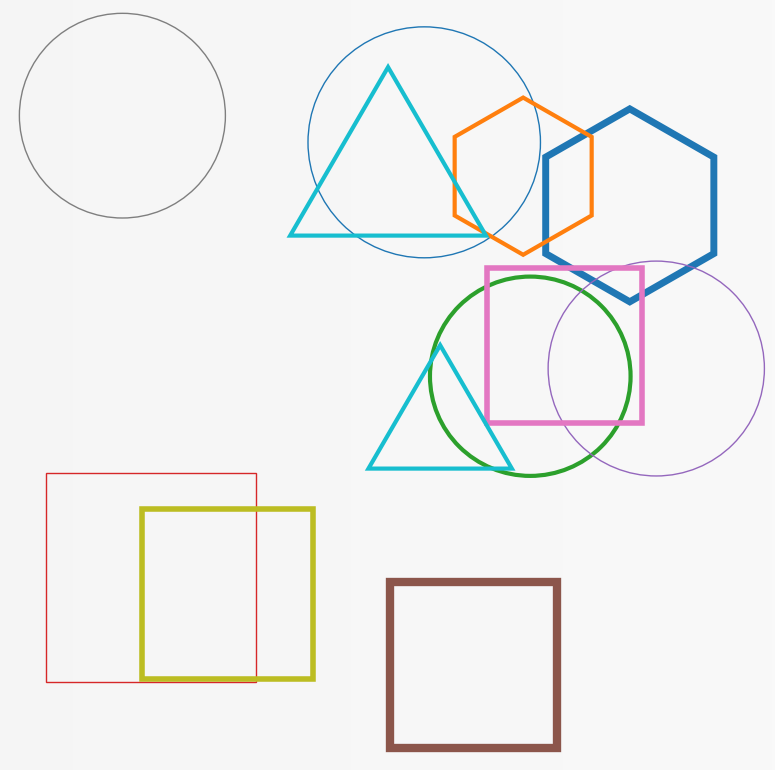[{"shape": "hexagon", "thickness": 2.5, "radius": 0.63, "center": [0.813, 0.733]}, {"shape": "circle", "thickness": 0.5, "radius": 0.75, "center": [0.547, 0.815]}, {"shape": "hexagon", "thickness": 1.5, "radius": 0.51, "center": [0.675, 0.771]}, {"shape": "circle", "thickness": 1.5, "radius": 0.65, "center": [0.684, 0.511]}, {"shape": "square", "thickness": 0.5, "radius": 0.68, "center": [0.195, 0.25]}, {"shape": "circle", "thickness": 0.5, "radius": 0.7, "center": [0.847, 0.521]}, {"shape": "square", "thickness": 3, "radius": 0.54, "center": [0.611, 0.136]}, {"shape": "square", "thickness": 2, "radius": 0.5, "center": [0.728, 0.552]}, {"shape": "circle", "thickness": 0.5, "radius": 0.66, "center": [0.158, 0.85]}, {"shape": "square", "thickness": 2, "radius": 0.55, "center": [0.294, 0.229]}, {"shape": "triangle", "thickness": 1.5, "radius": 0.53, "center": [0.568, 0.445]}, {"shape": "triangle", "thickness": 1.5, "radius": 0.73, "center": [0.501, 0.767]}]